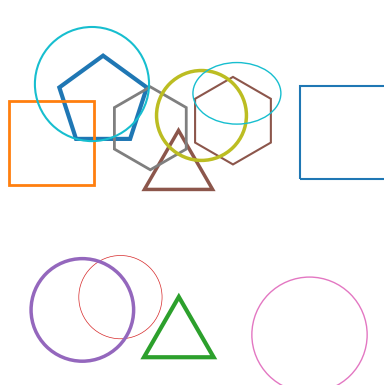[{"shape": "square", "thickness": 1.5, "radius": 0.6, "center": [0.899, 0.655]}, {"shape": "pentagon", "thickness": 3, "radius": 0.6, "center": [0.268, 0.736]}, {"shape": "square", "thickness": 2, "radius": 0.55, "center": [0.133, 0.629]}, {"shape": "triangle", "thickness": 3, "radius": 0.52, "center": [0.464, 0.124]}, {"shape": "circle", "thickness": 0.5, "radius": 0.54, "center": [0.313, 0.228]}, {"shape": "circle", "thickness": 2.5, "radius": 0.67, "center": [0.214, 0.195]}, {"shape": "triangle", "thickness": 2.5, "radius": 0.51, "center": [0.464, 0.559]}, {"shape": "hexagon", "thickness": 1.5, "radius": 0.57, "center": [0.605, 0.687]}, {"shape": "circle", "thickness": 1, "radius": 0.75, "center": [0.804, 0.131]}, {"shape": "hexagon", "thickness": 2, "radius": 0.54, "center": [0.39, 0.667]}, {"shape": "circle", "thickness": 2.5, "radius": 0.58, "center": [0.523, 0.7]}, {"shape": "oval", "thickness": 1, "radius": 0.57, "center": [0.615, 0.758]}, {"shape": "circle", "thickness": 1.5, "radius": 0.74, "center": [0.239, 0.782]}]